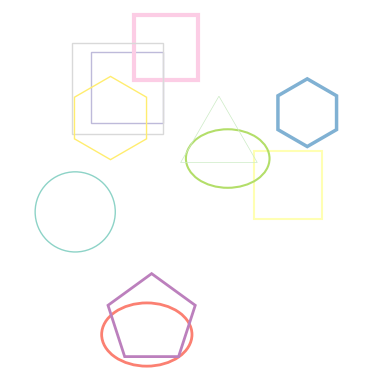[{"shape": "circle", "thickness": 1, "radius": 0.52, "center": [0.195, 0.45]}, {"shape": "square", "thickness": 1.5, "radius": 0.44, "center": [0.749, 0.52]}, {"shape": "square", "thickness": 1, "radius": 0.46, "center": [0.33, 0.773]}, {"shape": "oval", "thickness": 2, "radius": 0.59, "center": [0.381, 0.131]}, {"shape": "hexagon", "thickness": 2.5, "radius": 0.44, "center": [0.798, 0.707]}, {"shape": "oval", "thickness": 1.5, "radius": 0.54, "center": [0.591, 0.588]}, {"shape": "square", "thickness": 3, "radius": 0.42, "center": [0.431, 0.876]}, {"shape": "square", "thickness": 1, "radius": 0.59, "center": [0.305, 0.77]}, {"shape": "pentagon", "thickness": 2, "radius": 0.6, "center": [0.394, 0.17]}, {"shape": "triangle", "thickness": 0.5, "radius": 0.58, "center": [0.569, 0.635]}, {"shape": "hexagon", "thickness": 1, "radius": 0.54, "center": [0.287, 0.693]}]